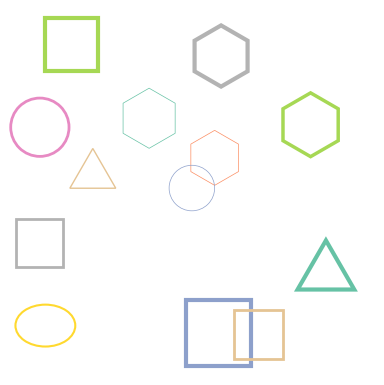[{"shape": "triangle", "thickness": 3, "radius": 0.43, "center": [0.847, 0.29]}, {"shape": "hexagon", "thickness": 0.5, "radius": 0.39, "center": [0.387, 0.693]}, {"shape": "hexagon", "thickness": 0.5, "radius": 0.36, "center": [0.558, 0.59]}, {"shape": "circle", "thickness": 0.5, "radius": 0.3, "center": [0.498, 0.512]}, {"shape": "square", "thickness": 3, "radius": 0.43, "center": [0.567, 0.135]}, {"shape": "circle", "thickness": 2, "radius": 0.38, "center": [0.104, 0.67]}, {"shape": "square", "thickness": 3, "radius": 0.34, "center": [0.187, 0.884]}, {"shape": "hexagon", "thickness": 2.5, "radius": 0.41, "center": [0.807, 0.676]}, {"shape": "oval", "thickness": 1.5, "radius": 0.39, "center": [0.118, 0.154]}, {"shape": "square", "thickness": 2, "radius": 0.32, "center": [0.671, 0.132]}, {"shape": "triangle", "thickness": 1, "radius": 0.34, "center": [0.241, 0.545]}, {"shape": "square", "thickness": 2, "radius": 0.31, "center": [0.103, 0.369]}, {"shape": "hexagon", "thickness": 3, "radius": 0.4, "center": [0.574, 0.855]}]